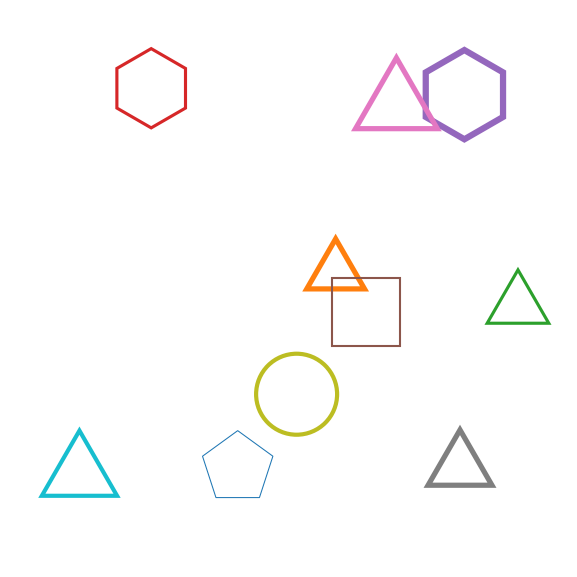[{"shape": "pentagon", "thickness": 0.5, "radius": 0.32, "center": [0.412, 0.189]}, {"shape": "triangle", "thickness": 2.5, "radius": 0.29, "center": [0.581, 0.528]}, {"shape": "triangle", "thickness": 1.5, "radius": 0.31, "center": [0.897, 0.47]}, {"shape": "hexagon", "thickness": 1.5, "radius": 0.34, "center": [0.262, 0.846]}, {"shape": "hexagon", "thickness": 3, "radius": 0.39, "center": [0.804, 0.835]}, {"shape": "square", "thickness": 1, "radius": 0.29, "center": [0.634, 0.458]}, {"shape": "triangle", "thickness": 2.5, "radius": 0.41, "center": [0.686, 0.817]}, {"shape": "triangle", "thickness": 2.5, "radius": 0.32, "center": [0.797, 0.191]}, {"shape": "circle", "thickness": 2, "radius": 0.35, "center": [0.514, 0.317]}, {"shape": "triangle", "thickness": 2, "radius": 0.38, "center": [0.138, 0.178]}]